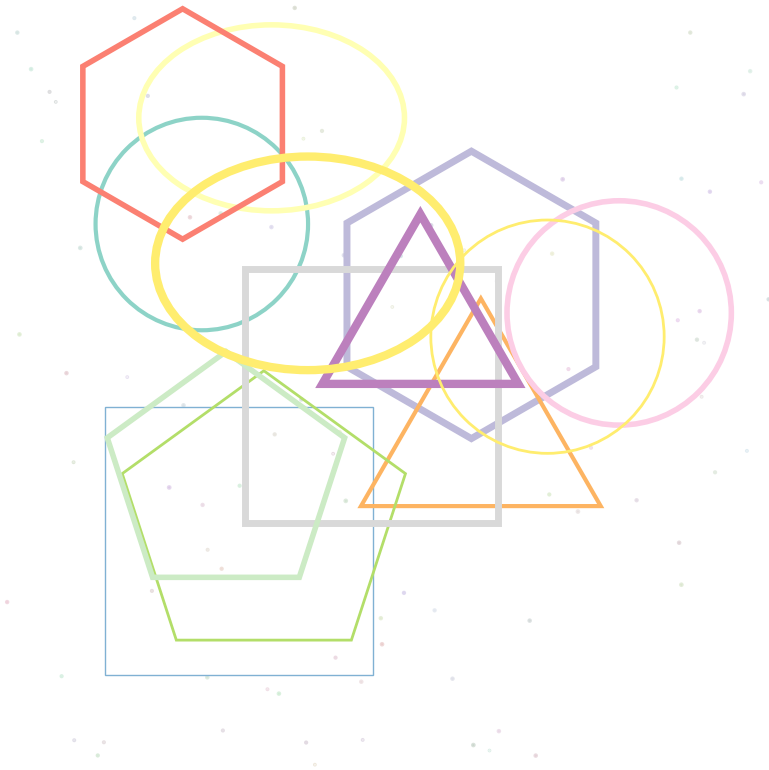[{"shape": "circle", "thickness": 1.5, "radius": 0.69, "center": [0.262, 0.709]}, {"shape": "oval", "thickness": 2, "radius": 0.86, "center": [0.353, 0.847]}, {"shape": "hexagon", "thickness": 2.5, "radius": 0.93, "center": [0.612, 0.617]}, {"shape": "hexagon", "thickness": 2, "radius": 0.75, "center": [0.237, 0.839]}, {"shape": "square", "thickness": 0.5, "radius": 0.87, "center": [0.31, 0.298]}, {"shape": "triangle", "thickness": 1.5, "radius": 0.9, "center": [0.624, 0.433]}, {"shape": "pentagon", "thickness": 1, "radius": 0.97, "center": [0.343, 0.325]}, {"shape": "circle", "thickness": 2, "radius": 0.73, "center": [0.804, 0.594]}, {"shape": "square", "thickness": 2.5, "radius": 0.82, "center": [0.483, 0.486]}, {"shape": "triangle", "thickness": 3, "radius": 0.73, "center": [0.546, 0.575]}, {"shape": "pentagon", "thickness": 2, "radius": 0.81, "center": [0.293, 0.381]}, {"shape": "circle", "thickness": 1, "radius": 0.76, "center": [0.711, 0.563]}, {"shape": "oval", "thickness": 3, "radius": 0.99, "center": [0.4, 0.658]}]